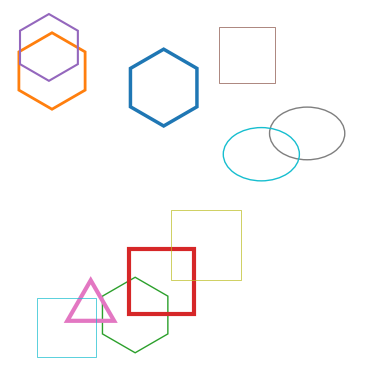[{"shape": "hexagon", "thickness": 2.5, "radius": 0.5, "center": [0.425, 0.772]}, {"shape": "hexagon", "thickness": 2, "radius": 0.5, "center": [0.135, 0.816]}, {"shape": "hexagon", "thickness": 1, "radius": 0.49, "center": [0.351, 0.182]}, {"shape": "square", "thickness": 3, "radius": 0.42, "center": [0.419, 0.268]}, {"shape": "hexagon", "thickness": 1.5, "radius": 0.43, "center": [0.127, 0.877]}, {"shape": "square", "thickness": 0.5, "radius": 0.37, "center": [0.642, 0.857]}, {"shape": "triangle", "thickness": 3, "radius": 0.35, "center": [0.236, 0.202]}, {"shape": "oval", "thickness": 1, "radius": 0.49, "center": [0.798, 0.653]}, {"shape": "square", "thickness": 0.5, "radius": 0.45, "center": [0.535, 0.363]}, {"shape": "square", "thickness": 0.5, "radius": 0.38, "center": [0.173, 0.149]}, {"shape": "oval", "thickness": 1, "radius": 0.49, "center": [0.679, 0.599]}]